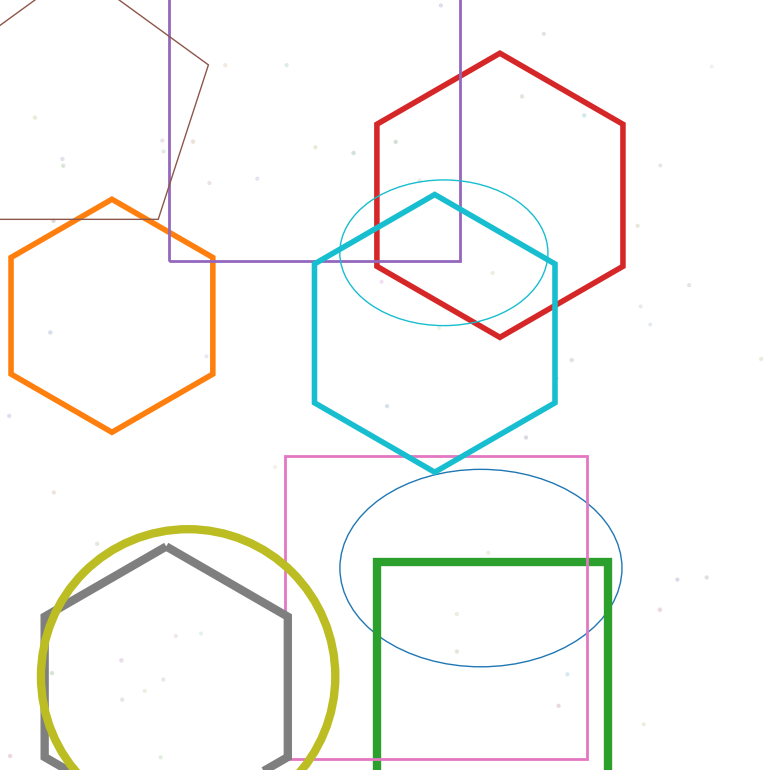[{"shape": "oval", "thickness": 0.5, "radius": 0.92, "center": [0.625, 0.262]}, {"shape": "hexagon", "thickness": 2, "radius": 0.76, "center": [0.145, 0.59]}, {"shape": "square", "thickness": 3, "radius": 0.75, "center": [0.639, 0.121]}, {"shape": "hexagon", "thickness": 2, "radius": 0.92, "center": [0.649, 0.746]}, {"shape": "square", "thickness": 1, "radius": 0.94, "center": [0.409, 0.849]}, {"shape": "pentagon", "thickness": 0.5, "radius": 0.9, "center": [0.1, 0.86]}, {"shape": "square", "thickness": 1, "radius": 0.98, "center": [0.566, 0.211]}, {"shape": "hexagon", "thickness": 3, "radius": 0.91, "center": [0.216, 0.108]}, {"shape": "circle", "thickness": 3, "radius": 0.96, "center": [0.244, 0.122]}, {"shape": "hexagon", "thickness": 2, "radius": 0.9, "center": [0.565, 0.567]}, {"shape": "oval", "thickness": 0.5, "radius": 0.68, "center": [0.576, 0.672]}]